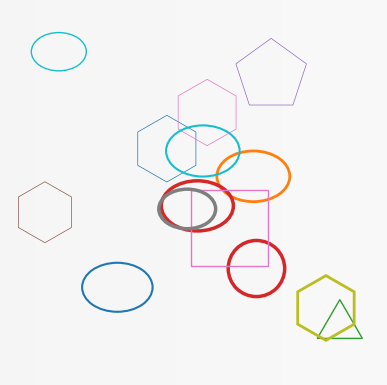[{"shape": "oval", "thickness": 1.5, "radius": 0.45, "center": [0.303, 0.254]}, {"shape": "hexagon", "thickness": 0.5, "radius": 0.43, "center": [0.431, 0.614]}, {"shape": "oval", "thickness": 2, "radius": 0.47, "center": [0.654, 0.542]}, {"shape": "triangle", "thickness": 1, "radius": 0.34, "center": [0.877, 0.155]}, {"shape": "circle", "thickness": 2.5, "radius": 0.36, "center": [0.662, 0.303]}, {"shape": "oval", "thickness": 2.5, "radius": 0.47, "center": [0.509, 0.465]}, {"shape": "pentagon", "thickness": 0.5, "radius": 0.48, "center": [0.7, 0.805]}, {"shape": "hexagon", "thickness": 0.5, "radius": 0.4, "center": [0.116, 0.449]}, {"shape": "hexagon", "thickness": 0.5, "radius": 0.43, "center": [0.535, 0.708]}, {"shape": "square", "thickness": 1, "radius": 0.49, "center": [0.593, 0.408]}, {"shape": "oval", "thickness": 2.5, "radius": 0.37, "center": [0.483, 0.457]}, {"shape": "hexagon", "thickness": 2, "radius": 0.42, "center": [0.841, 0.2]}, {"shape": "oval", "thickness": 1.5, "radius": 0.47, "center": [0.524, 0.608]}, {"shape": "oval", "thickness": 1, "radius": 0.35, "center": [0.152, 0.866]}]